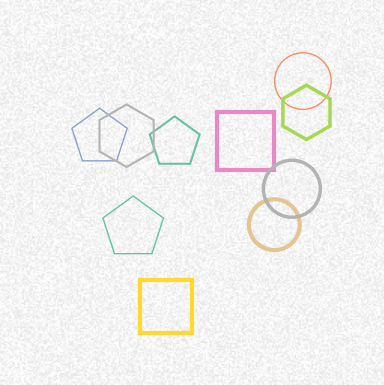[{"shape": "pentagon", "thickness": 1, "radius": 0.41, "center": [0.346, 0.408]}, {"shape": "pentagon", "thickness": 1.5, "radius": 0.34, "center": [0.454, 0.63]}, {"shape": "circle", "thickness": 1, "radius": 0.37, "center": [0.787, 0.789]}, {"shape": "pentagon", "thickness": 1, "radius": 0.38, "center": [0.259, 0.643]}, {"shape": "square", "thickness": 3, "radius": 0.37, "center": [0.637, 0.634]}, {"shape": "hexagon", "thickness": 2.5, "radius": 0.35, "center": [0.796, 0.708]}, {"shape": "square", "thickness": 3, "radius": 0.34, "center": [0.431, 0.204]}, {"shape": "circle", "thickness": 3, "radius": 0.33, "center": [0.713, 0.416]}, {"shape": "hexagon", "thickness": 1.5, "radius": 0.41, "center": [0.329, 0.647]}, {"shape": "circle", "thickness": 2.5, "radius": 0.37, "center": [0.758, 0.51]}]